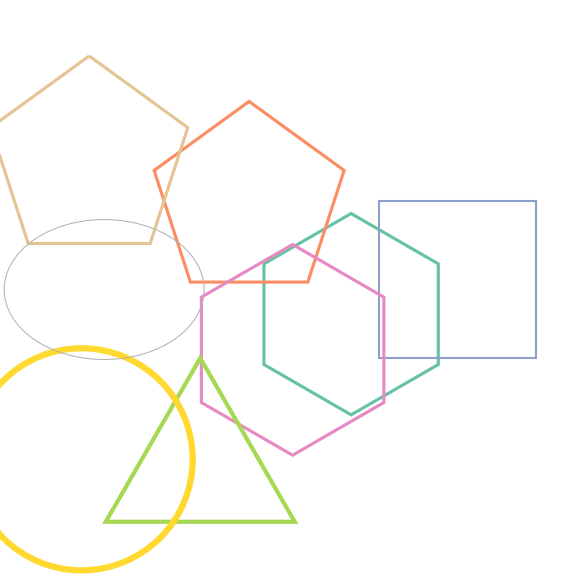[{"shape": "hexagon", "thickness": 1.5, "radius": 0.87, "center": [0.608, 0.455]}, {"shape": "pentagon", "thickness": 1.5, "radius": 0.86, "center": [0.431, 0.651]}, {"shape": "square", "thickness": 1, "radius": 0.68, "center": [0.793, 0.515]}, {"shape": "hexagon", "thickness": 1.5, "radius": 0.91, "center": [0.507, 0.393]}, {"shape": "triangle", "thickness": 2, "radius": 0.94, "center": [0.347, 0.19]}, {"shape": "circle", "thickness": 3, "radius": 0.96, "center": [0.141, 0.204]}, {"shape": "pentagon", "thickness": 1.5, "radius": 0.9, "center": [0.154, 0.723]}, {"shape": "oval", "thickness": 0.5, "radius": 0.87, "center": [0.18, 0.498]}]